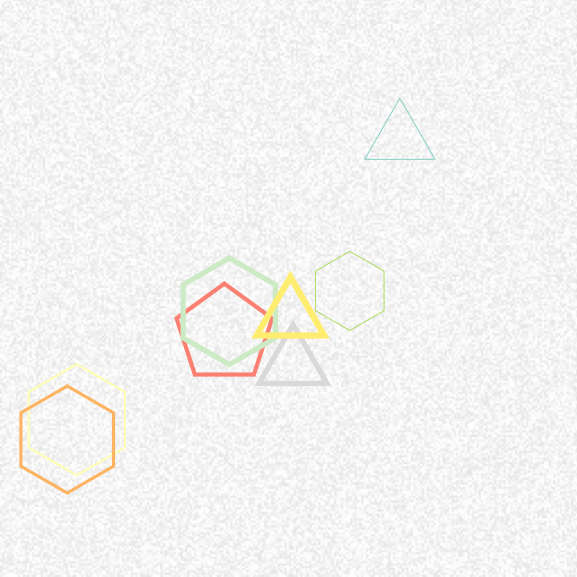[{"shape": "triangle", "thickness": 0.5, "radius": 0.35, "center": [0.692, 0.758]}, {"shape": "hexagon", "thickness": 1, "radius": 0.48, "center": [0.133, 0.272]}, {"shape": "pentagon", "thickness": 2, "radius": 0.44, "center": [0.389, 0.421]}, {"shape": "hexagon", "thickness": 1.5, "radius": 0.46, "center": [0.116, 0.238]}, {"shape": "hexagon", "thickness": 0.5, "radius": 0.34, "center": [0.606, 0.495]}, {"shape": "triangle", "thickness": 2.5, "radius": 0.34, "center": [0.507, 0.369]}, {"shape": "hexagon", "thickness": 2.5, "radius": 0.46, "center": [0.397, 0.46]}, {"shape": "triangle", "thickness": 3, "radius": 0.34, "center": [0.503, 0.452]}]